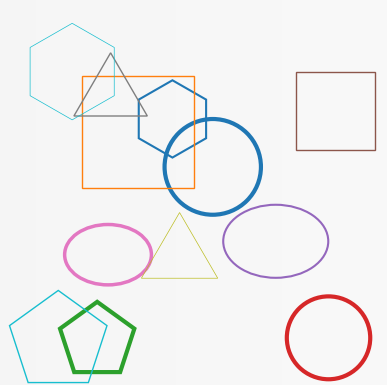[{"shape": "hexagon", "thickness": 1.5, "radius": 0.5, "center": [0.445, 0.691]}, {"shape": "circle", "thickness": 3, "radius": 0.62, "center": [0.549, 0.567]}, {"shape": "square", "thickness": 1, "radius": 0.72, "center": [0.355, 0.658]}, {"shape": "pentagon", "thickness": 3, "radius": 0.5, "center": [0.251, 0.115]}, {"shape": "circle", "thickness": 3, "radius": 0.54, "center": [0.848, 0.123]}, {"shape": "oval", "thickness": 1.5, "radius": 0.68, "center": [0.712, 0.373]}, {"shape": "square", "thickness": 1, "radius": 0.51, "center": [0.865, 0.712]}, {"shape": "oval", "thickness": 2.5, "radius": 0.56, "center": [0.279, 0.338]}, {"shape": "triangle", "thickness": 1, "radius": 0.55, "center": [0.285, 0.753]}, {"shape": "triangle", "thickness": 0.5, "radius": 0.57, "center": [0.463, 0.334]}, {"shape": "pentagon", "thickness": 1, "radius": 0.66, "center": [0.15, 0.113]}, {"shape": "hexagon", "thickness": 0.5, "radius": 0.63, "center": [0.186, 0.814]}]